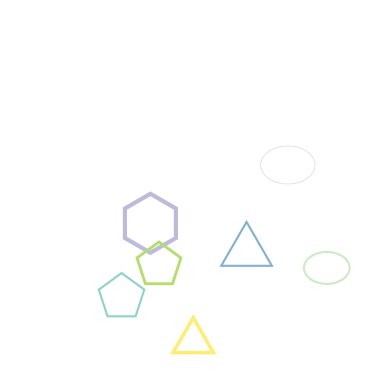[{"shape": "pentagon", "thickness": 1.5, "radius": 0.31, "center": [0.316, 0.229]}, {"shape": "hexagon", "thickness": 3, "radius": 0.38, "center": [0.391, 0.42]}, {"shape": "triangle", "thickness": 1.5, "radius": 0.38, "center": [0.64, 0.348]}, {"shape": "pentagon", "thickness": 2, "radius": 0.3, "center": [0.413, 0.312]}, {"shape": "oval", "thickness": 0.5, "radius": 0.35, "center": [0.748, 0.571]}, {"shape": "oval", "thickness": 1.5, "radius": 0.3, "center": [0.849, 0.304]}, {"shape": "triangle", "thickness": 2.5, "radius": 0.3, "center": [0.502, 0.114]}]